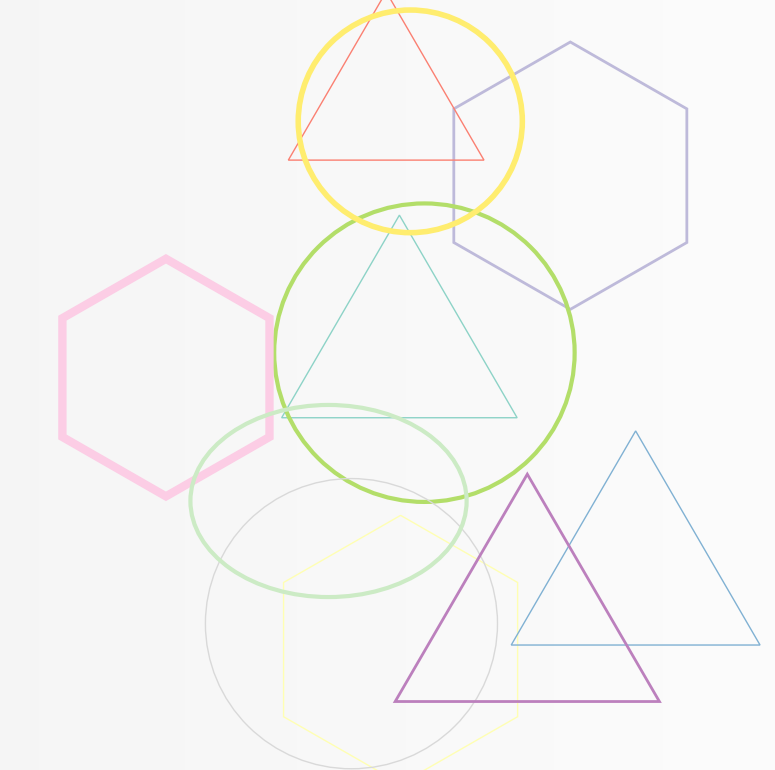[{"shape": "triangle", "thickness": 0.5, "radius": 0.88, "center": [0.515, 0.545]}, {"shape": "hexagon", "thickness": 0.5, "radius": 0.87, "center": [0.517, 0.156]}, {"shape": "hexagon", "thickness": 1, "radius": 0.87, "center": [0.736, 0.772]}, {"shape": "triangle", "thickness": 0.5, "radius": 0.73, "center": [0.498, 0.865]}, {"shape": "triangle", "thickness": 0.5, "radius": 0.93, "center": [0.82, 0.255]}, {"shape": "circle", "thickness": 1.5, "radius": 0.97, "center": [0.548, 0.542]}, {"shape": "hexagon", "thickness": 3, "radius": 0.77, "center": [0.214, 0.51]}, {"shape": "circle", "thickness": 0.5, "radius": 0.94, "center": [0.453, 0.19]}, {"shape": "triangle", "thickness": 1, "radius": 0.98, "center": [0.68, 0.187]}, {"shape": "oval", "thickness": 1.5, "radius": 0.89, "center": [0.424, 0.349]}, {"shape": "circle", "thickness": 2, "radius": 0.72, "center": [0.529, 0.842]}]